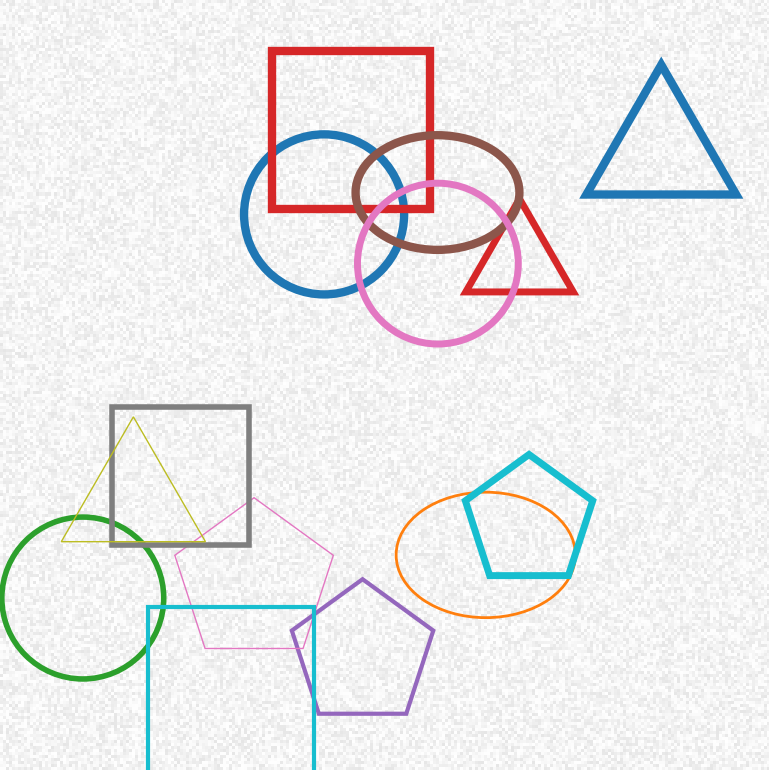[{"shape": "triangle", "thickness": 3, "radius": 0.56, "center": [0.859, 0.804]}, {"shape": "circle", "thickness": 3, "radius": 0.52, "center": [0.421, 0.722]}, {"shape": "oval", "thickness": 1, "radius": 0.58, "center": [0.631, 0.279]}, {"shape": "circle", "thickness": 2, "radius": 0.53, "center": [0.108, 0.223]}, {"shape": "triangle", "thickness": 2.5, "radius": 0.4, "center": [0.675, 0.661]}, {"shape": "square", "thickness": 3, "radius": 0.51, "center": [0.456, 0.831]}, {"shape": "pentagon", "thickness": 1.5, "radius": 0.48, "center": [0.471, 0.151]}, {"shape": "oval", "thickness": 3, "radius": 0.53, "center": [0.568, 0.75]}, {"shape": "circle", "thickness": 2.5, "radius": 0.52, "center": [0.569, 0.658]}, {"shape": "pentagon", "thickness": 0.5, "radius": 0.54, "center": [0.33, 0.245]}, {"shape": "square", "thickness": 2, "radius": 0.45, "center": [0.234, 0.382]}, {"shape": "triangle", "thickness": 0.5, "radius": 0.54, "center": [0.173, 0.351]}, {"shape": "pentagon", "thickness": 2.5, "radius": 0.43, "center": [0.687, 0.323]}, {"shape": "square", "thickness": 1.5, "radius": 0.54, "center": [0.3, 0.105]}]